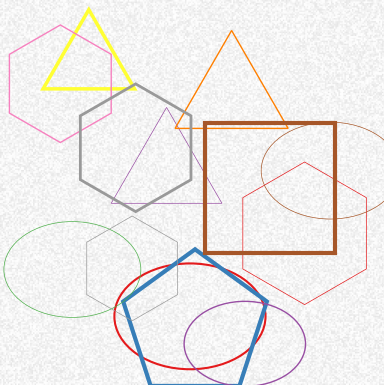[{"shape": "oval", "thickness": 1.5, "radius": 0.98, "center": [0.493, 0.178]}, {"shape": "hexagon", "thickness": 0.5, "radius": 0.93, "center": [0.791, 0.394]}, {"shape": "pentagon", "thickness": 3, "radius": 0.98, "center": [0.507, 0.156]}, {"shape": "oval", "thickness": 0.5, "radius": 0.89, "center": [0.188, 0.3]}, {"shape": "oval", "thickness": 1, "radius": 0.79, "center": [0.636, 0.107]}, {"shape": "triangle", "thickness": 0.5, "radius": 0.83, "center": [0.433, 0.555]}, {"shape": "triangle", "thickness": 1, "radius": 0.85, "center": [0.602, 0.751]}, {"shape": "triangle", "thickness": 2.5, "radius": 0.69, "center": [0.231, 0.838]}, {"shape": "square", "thickness": 3, "radius": 0.84, "center": [0.702, 0.511]}, {"shape": "oval", "thickness": 0.5, "radius": 0.9, "center": [0.858, 0.557]}, {"shape": "hexagon", "thickness": 1, "radius": 0.76, "center": [0.157, 0.783]}, {"shape": "hexagon", "thickness": 2, "radius": 0.83, "center": [0.352, 0.616]}, {"shape": "hexagon", "thickness": 0.5, "radius": 0.68, "center": [0.343, 0.303]}]